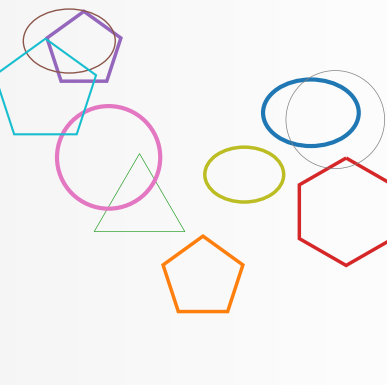[{"shape": "oval", "thickness": 3, "radius": 0.62, "center": [0.802, 0.707]}, {"shape": "pentagon", "thickness": 2.5, "radius": 0.54, "center": [0.524, 0.278]}, {"shape": "triangle", "thickness": 0.5, "radius": 0.68, "center": [0.36, 0.466]}, {"shape": "hexagon", "thickness": 2.5, "radius": 0.7, "center": [0.893, 0.45]}, {"shape": "pentagon", "thickness": 2.5, "radius": 0.5, "center": [0.217, 0.87]}, {"shape": "oval", "thickness": 1, "radius": 0.59, "center": [0.179, 0.893]}, {"shape": "circle", "thickness": 3, "radius": 0.67, "center": [0.28, 0.591]}, {"shape": "circle", "thickness": 0.5, "radius": 0.64, "center": [0.865, 0.689]}, {"shape": "oval", "thickness": 2.5, "radius": 0.51, "center": [0.63, 0.547]}, {"shape": "pentagon", "thickness": 1.5, "radius": 0.69, "center": [0.117, 0.762]}]